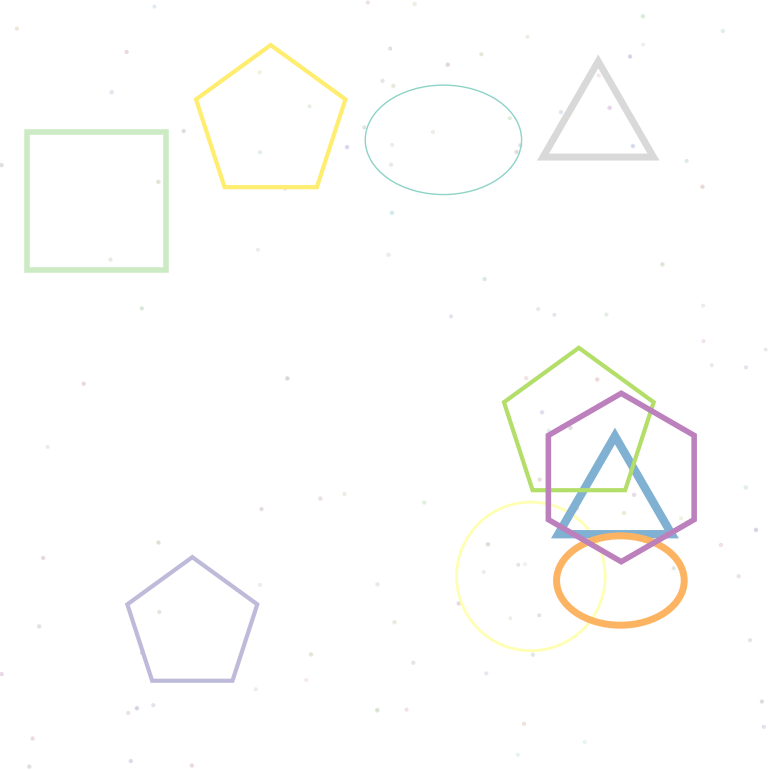[{"shape": "oval", "thickness": 0.5, "radius": 0.51, "center": [0.576, 0.818]}, {"shape": "circle", "thickness": 1, "radius": 0.48, "center": [0.689, 0.251]}, {"shape": "pentagon", "thickness": 1.5, "radius": 0.44, "center": [0.25, 0.188]}, {"shape": "triangle", "thickness": 3, "radius": 0.43, "center": [0.799, 0.349]}, {"shape": "oval", "thickness": 2.5, "radius": 0.41, "center": [0.806, 0.246]}, {"shape": "pentagon", "thickness": 1.5, "radius": 0.51, "center": [0.752, 0.446]}, {"shape": "triangle", "thickness": 2.5, "radius": 0.41, "center": [0.777, 0.837]}, {"shape": "hexagon", "thickness": 2, "radius": 0.55, "center": [0.807, 0.38]}, {"shape": "square", "thickness": 2, "radius": 0.45, "center": [0.125, 0.739]}, {"shape": "pentagon", "thickness": 1.5, "radius": 0.51, "center": [0.352, 0.839]}]